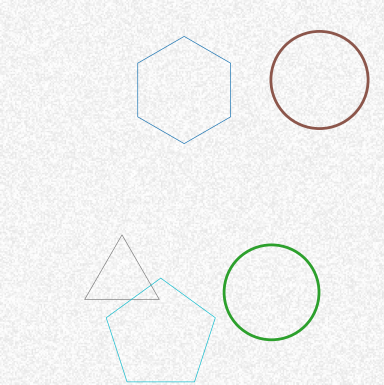[{"shape": "hexagon", "thickness": 0.5, "radius": 0.7, "center": [0.478, 0.766]}, {"shape": "circle", "thickness": 2, "radius": 0.62, "center": [0.705, 0.241]}, {"shape": "circle", "thickness": 2, "radius": 0.63, "center": [0.83, 0.792]}, {"shape": "triangle", "thickness": 0.5, "radius": 0.56, "center": [0.317, 0.278]}, {"shape": "pentagon", "thickness": 0.5, "radius": 0.74, "center": [0.418, 0.129]}]